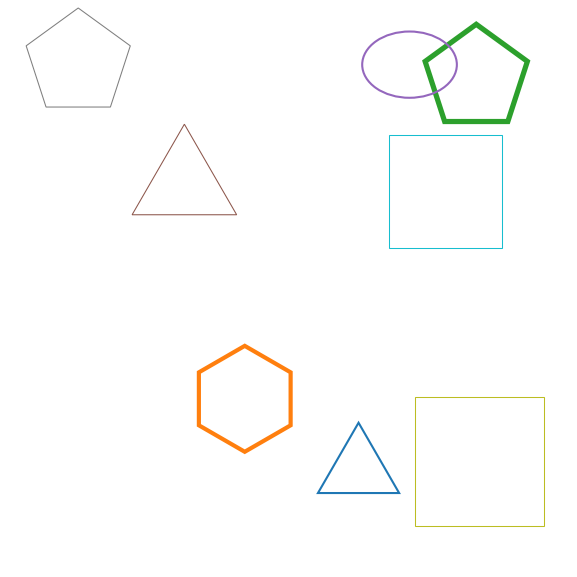[{"shape": "triangle", "thickness": 1, "radius": 0.41, "center": [0.621, 0.186]}, {"shape": "hexagon", "thickness": 2, "radius": 0.46, "center": [0.424, 0.309]}, {"shape": "pentagon", "thickness": 2.5, "radius": 0.47, "center": [0.825, 0.864]}, {"shape": "oval", "thickness": 1, "radius": 0.41, "center": [0.709, 0.887]}, {"shape": "triangle", "thickness": 0.5, "radius": 0.52, "center": [0.319, 0.68]}, {"shape": "pentagon", "thickness": 0.5, "radius": 0.47, "center": [0.135, 0.89]}, {"shape": "square", "thickness": 0.5, "radius": 0.56, "center": [0.83, 0.2]}, {"shape": "square", "thickness": 0.5, "radius": 0.49, "center": [0.772, 0.668]}]